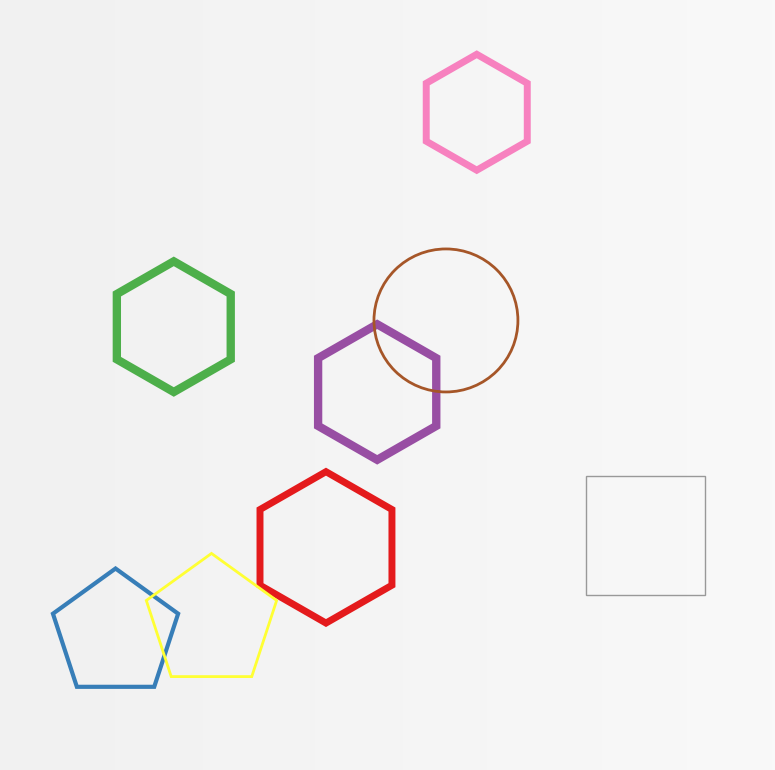[{"shape": "hexagon", "thickness": 2.5, "radius": 0.49, "center": [0.421, 0.289]}, {"shape": "pentagon", "thickness": 1.5, "radius": 0.42, "center": [0.149, 0.177]}, {"shape": "hexagon", "thickness": 3, "radius": 0.42, "center": [0.224, 0.576]}, {"shape": "hexagon", "thickness": 3, "radius": 0.44, "center": [0.487, 0.491]}, {"shape": "pentagon", "thickness": 1, "radius": 0.44, "center": [0.273, 0.193]}, {"shape": "circle", "thickness": 1, "radius": 0.46, "center": [0.575, 0.584]}, {"shape": "hexagon", "thickness": 2.5, "radius": 0.38, "center": [0.615, 0.854]}, {"shape": "square", "thickness": 0.5, "radius": 0.38, "center": [0.833, 0.304]}]